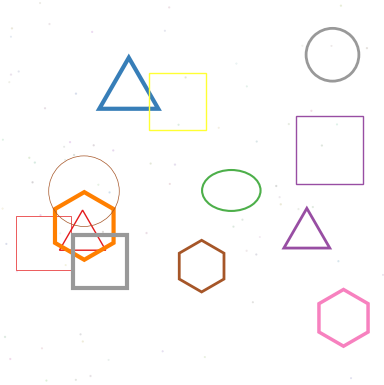[{"shape": "square", "thickness": 0.5, "radius": 0.35, "center": [0.112, 0.369]}, {"shape": "triangle", "thickness": 1, "radius": 0.35, "center": [0.215, 0.385]}, {"shape": "triangle", "thickness": 3, "radius": 0.44, "center": [0.335, 0.762]}, {"shape": "oval", "thickness": 1.5, "radius": 0.38, "center": [0.601, 0.505]}, {"shape": "triangle", "thickness": 2, "radius": 0.34, "center": [0.797, 0.39]}, {"shape": "square", "thickness": 1, "radius": 0.44, "center": [0.856, 0.61]}, {"shape": "hexagon", "thickness": 3, "radius": 0.44, "center": [0.219, 0.413]}, {"shape": "square", "thickness": 1, "radius": 0.37, "center": [0.46, 0.735]}, {"shape": "hexagon", "thickness": 2, "radius": 0.34, "center": [0.524, 0.309]}, {"shape": "circle", "thickness": 0.5, "radius": 0.46, "center": [0.218, 0.503]}, {"shape": "hexagon", "thickness": 2.5, "radius": 0.37, "center": [0.892, 0.174]}, {"shape": "circle", "thickness": 2, "radius": 0.34, "center": [0.864, 0.858]}, {"shape": "square", "thickness": 3, "radius": 0.35, "center": [0.26, 0.321]}]